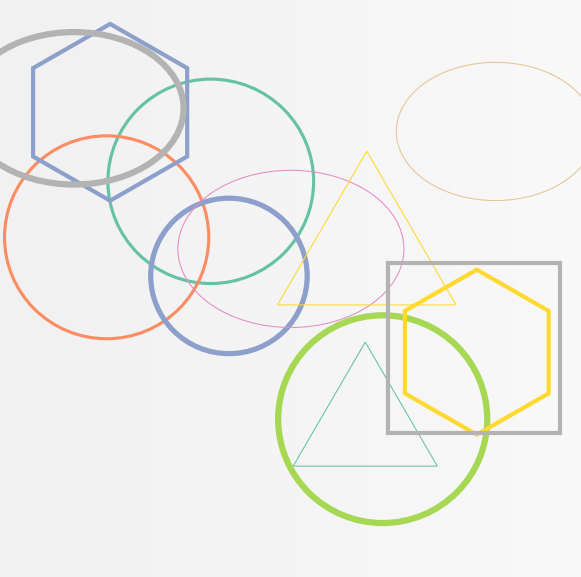[{"shape": "circle", "thickness": 1.5, "radius": 0.88, "center": [0.363, 0.685]}, {"shape": "triangle", "thickness": 0.5, "radius": 0.72, "center": [0.628, 0.264]}, {"shape": "circle", "thickness": 1.5, "radius": 0.88, "center": [0.183, 0.588]}, {"shape": "hexagon", "thickness": 2, "radius": 0.77, "center": [0.189, 0.805]}, {"shape": "circle", "thickness": 2.5, "radius": 0.67, "center": [0.394, 0.521]}, {"shape": "oval", "thickness": 0.5, "radius": 0.97, "center": [0.5, 0.568]}, {"shape": "circle", "thickness": 3, "radius": 0.9, "center": [0.658, 0.273]}, {"shape": "hexagon", "thickness": 2, "radius": 0.71, "center": [0.82, 0.389]}, {"shape": "triangle", "thickness": 0.5, "radius": 0.89, "center": [0.631, 0.56]}, {"shape": "oval", "thickness": 0.5, "radius": 0.85, "center": [0.853, 0.772]}, {"shape": "square", "thickness": 2, "radius": 0.74, "center": [0.816, 0.396]}, {"shape": "oval", "thickness": 3, "radius": 0.94, "center": [0.127, 0.812]}]